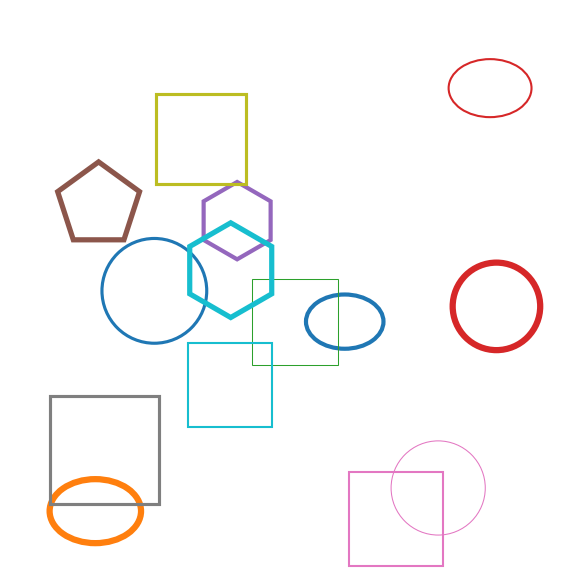[{"shape": "oval", "thickness": 2, "radius": 0.34, "center": [0.597, 0.442]}, {"shape": "circle", "thickness": 1.5, "radius": 0.45, "center": [0.267, 0.495]}, {"shape": "oval", "thickness": 3, "radius": 0.4, "center": [0.165, 0.114]}, {"shape": "square", "thickness": 0.5, "radius": 0.37, "center": [0.51, 0.442]}, {"shape": "oval", "thickness": 1, "radius": 0.36, "center": [0.849, 0.847]}, {"shape": "circle", "thickness": 3, "radius": 0.38, "center": [0.86, 0.469]}, {"shape": "hexagon", "thickness": 2, "radius": 0.33, "center": [0.411, 0.617]}, {"shape": "pentagon", "thickness": 2.5, "radius": 0.37, "center": [0.171, 0.644]}, {"shape": "square", "thickness": 1, "radius": 0.41, "center": [0.685, 0.101]}, {"shape": "circle", "thickness": 0.5, "radius": 0.41, "center": [0.759, 0.154]}, {"shape": "square", "thickness": 1.5, "radius": 0.47, "center": [0.181, 0.22]}, {"shape": "square", "thickness": 1.5, "radius": 0.39, "center": [0.348, 0.759]}, {"shape": "square", "thickness": 1, "radius": 0.36, "center": [0.398, 0.332]}, {"shape": "hexagon", "thickness": 2.5, "radius": 0.41, "center": [0.4, 0.531]}]